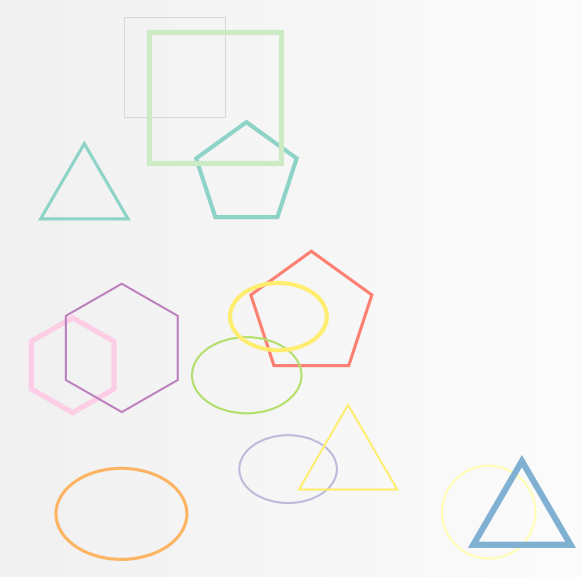[{"shape": "triangle", "thickness": 1.5, "radius": 0.43, "center": [0.145, 0.664]}, {"shape": "pentagon", "thickness": 2, "radius": 0.45, "center": [0.424, 0.697]}, {"shape": "circle", "thickness": 1, "radius": 0.4, "center": [0.841, 0.112]}, {"shape": "oval", "thickness": 1, "radius": 0.42, "center": [0.496, 0.187]}, {"shape": "pentagon", "thickness": 1.5, "radius": 0.55, "center": [0.536, 0.455]}, {"shape": "triangle", "thickness": 3, "radius": 0.48, "center": [0.898, 0.104]}, {"shape": "oval", "thickness": 1.5, "radius": 0.56, "center": [0.209, 0.109]}, {"shape": "oval", "thickness": 1, "radius": 0.47, "center": [0.424, 0.349]}, {"shape": "hexagon", "thickness": 2.5, "radius": 0.41, "center": [0.125, 0.367]}, {"shape": "square", "thickness": 0.5, "radius": 0.43, "center": [0.3, 0.883]}, {"shape": "hexagon", "thickness": 1, "radius": 0.56, "center": [0.21, 0.397]}, {"shape": "square", "thickness": 2.5, "radius": 0.57, "center": [0.37, 0.83]}, {"shape": "triangle", "thickness": 1, "radius": 0.49, "center": [0.599, 0.2]}, {"shape": "oval", "thickness": 2, "radius": 0.42, "center": [0.479, 0.451]}]